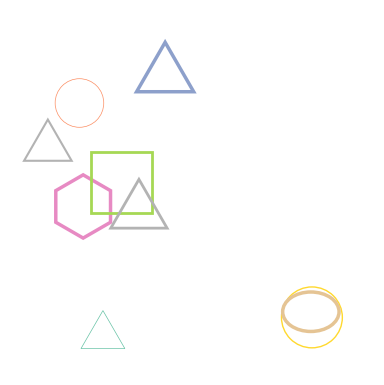[{"shape": "triangle", "thickness": 0.5, "radius": 0.33, "center": [0.267, 0.127]}, {"shape": "circle", "thickness": 0.5, "radius": 0.32, "center": [0.206, 0.732]}, {"shape": "triangle", "thickness": 2.5, "radius": 0.43, "center": [0.429, 0.805]}, {"shape": "hexagon", "thickness": 2.5, "radius": 0.41, "center": [0.216, 0.464]}, {"shape": "square", "thickness": 2, "radius": 0.4, "center": [0.316, 0.526]}, {"shape": "circle", "thickness": 1, "radius": 0.4, "center": [0.81, 0.176]}, {"shape": "oval", "thickness": 2.5, "radius": 0.37, "center": [0.807, 0.19]}, {"shape": "triangle", "thickness": 1.5, "radius": 0.36, "center": [0.124, 0.618]}, {"shape": "triangle", "thickness": 2, "radius": 0.42, "center": [0.361, 0.45]}]